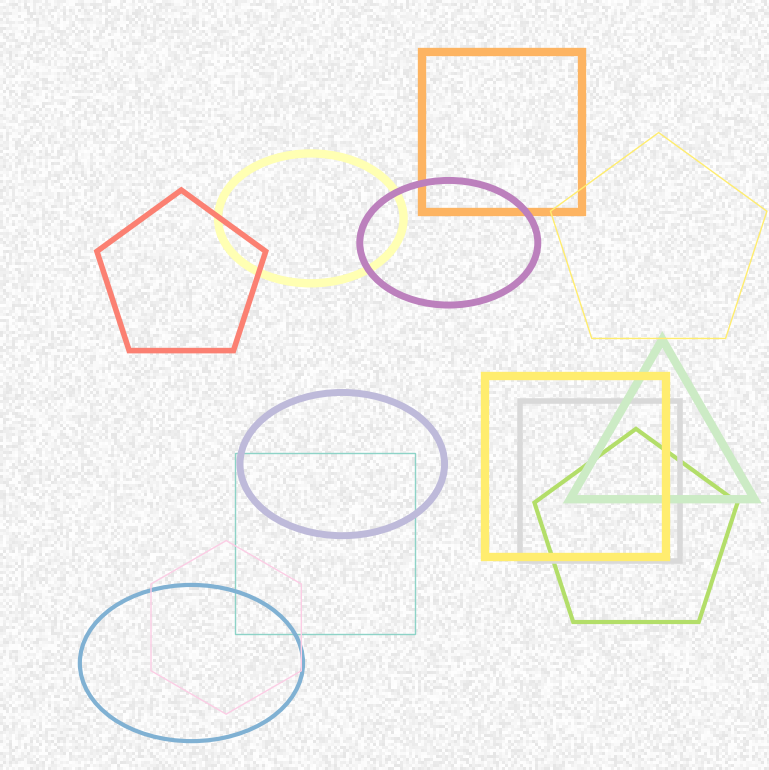[{"shape": "square", "thickness": 0.5, "radius": 0.59, "center": [0.422, 0.295]}, {"shape": "oval", "thickness": 3, "radius": 0.6, "center": [0.404, 0.716]}, {"shape": "oval", "thickness": 2.5, "radius": 0.66, "center": [0.444, 0.397]}, {"shape": "pentagon", "thickness": 2, "radius": 0.58, "center": [0.235, 0.638]}, {"shape": "oval", "thickness": 1.5, "radius": 0.72, "center": [0.249, 0.139]}, {"shape": "square", "thickness": 3, "radius": 0.52, "center": [0.652, 0.829]}, {"shape": "pentagon", "thickness": 1.5, "radius": 0.69, "center": [0.826, 0.304]}, {"shape": "hexagon", "thickness": 0.5, "radius": 0.56, "center": [0.294, 0.185]}, {"shape": "square", "thickness": 2, "radius": 0.52, "center": [0.779, 0.376]}, {"shape": "oval", "thickness": 2.5, "radius": 0.58, "center": [0.583, 0.685]}, {"shape": "triangle", "thickness": 3, "radius": 0.69, "center": [0.86, 0.421]}, {"shape": "pentagon", "thickness": 0.5, "radius": 0.74, "center": [0.855, 0.68]}, {"shape": "square", "thickness": 3, "radius": 0.59, "center": [0.747, 0.395]}]